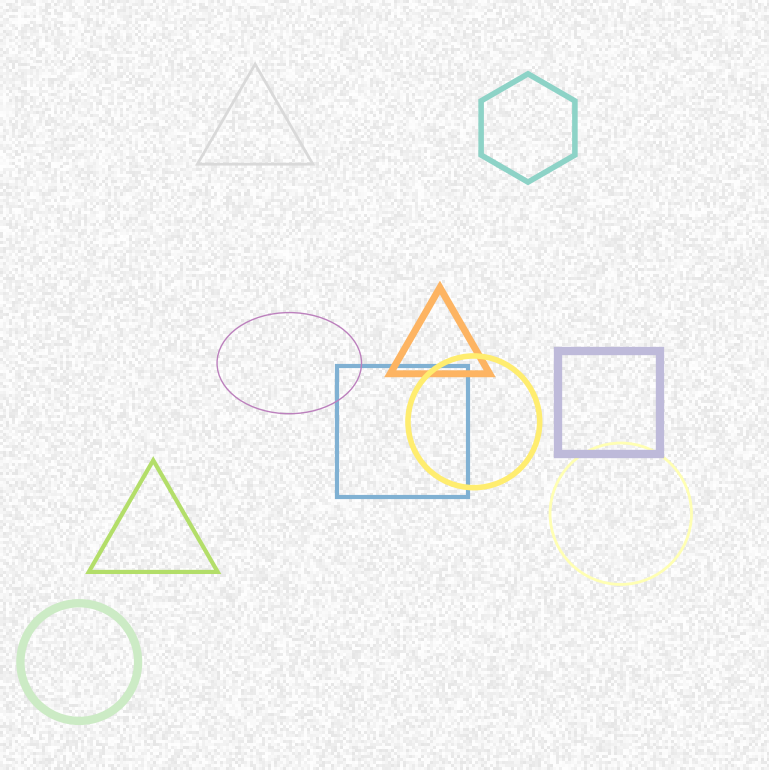[{"shape": "hexagon", "thickness": 2, "radius": 0.35, "center": [0.686, 0.834]}, {"shape": "circle", "thickness": 1, "radius": 0.46, "center": [0.806, 0.333]}, {"shape": "square", "thickness": 3, "radius": 0.33, "center": [0.791, 0.478]}, {"shape": "square", "thickness": 1.5, "radius": 0.42, "center": [0.523, 0.44]}, {"shape": "triangle", "thickness": 2.5, "radius": 0.37, "center": [0.571, 0.552]}, {"shape": "triangle", "thickness": 1.5, "radius": 0.48, "center": [0.199, 0.306]}, {"shape": "triangle", "thickness": 1, "radius": 0.43, "center": [0.331, 0.83]}, {"shape": "oval", "thickness": 0.5, "radius": 0.47, "center": [0.376, 0.528]}, {"shape": "circle", "thickness": 3, "radius": 0.38, "center": [0.103, 0.14]}, {"shape": "circle", "thickness": 2, "radius": 0.43, "center": [0.615, 0.452]}]